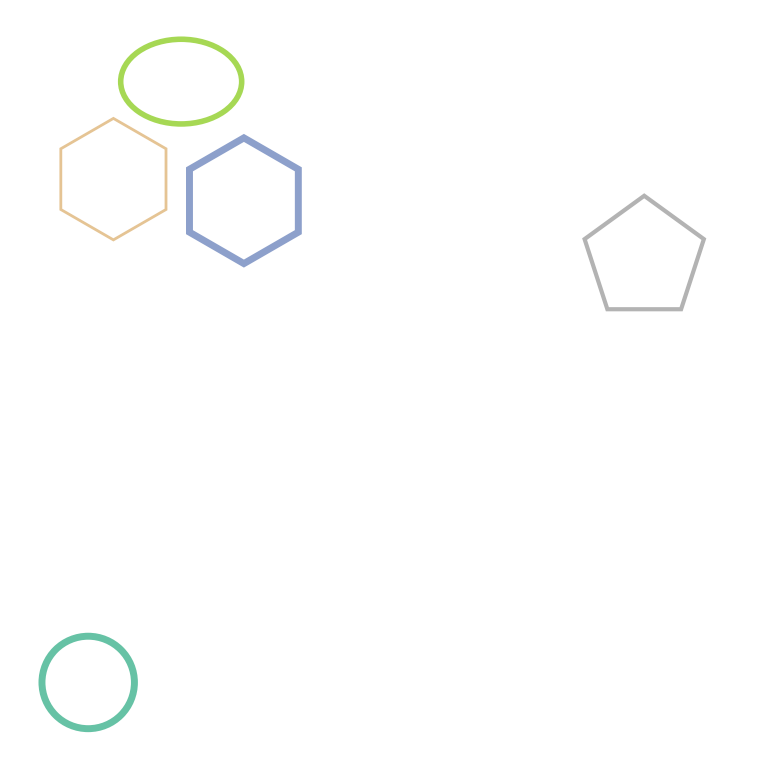[{"shape": "circle", "thickness": 2.5, "radius": 0.3, "center": [0.115, 0.114]}, {"shape": "hexagon", "thickness": 2.5, "radius": 0.41, "center": [0.317, 0.739]}, {"shape": "oval", "thickness": 2, "radius": 0.39, "center": [0.235, 0.894]}, {"shape": "hexagon", "thickness": 1, "radius": 0.39, "center": [0.147, 0.767]}, {"shape": "pentagon", "thickness": 1.5, "radius": 0.41, "center": [0.837, 0.664]}]